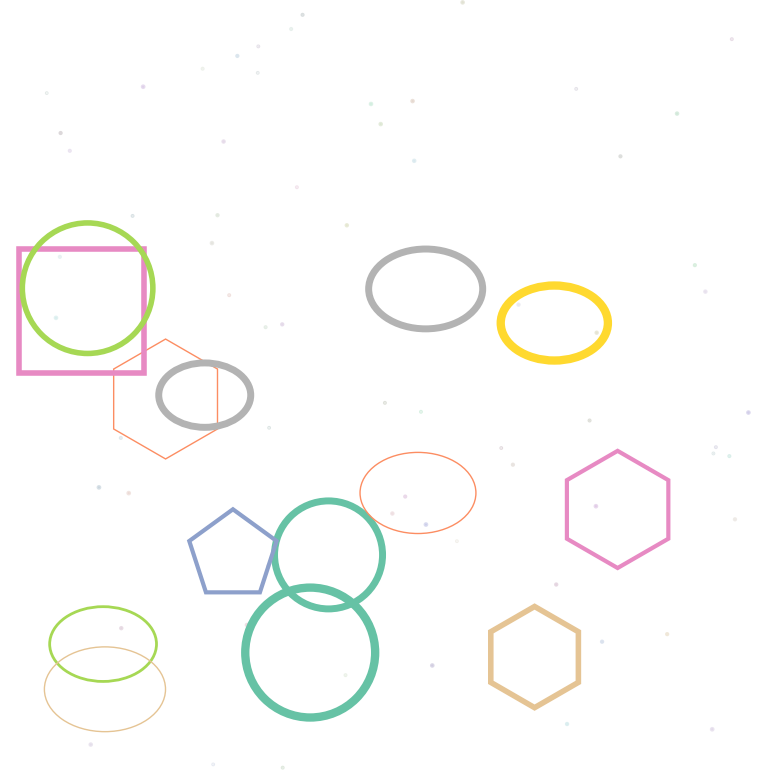[{"shape": "circle", "thickness": 3, "radius": 0.42, "center": [0.403, 0.153]}, {"shape": "circle", "thickness": 2.5, "radius": 0.35, "center": [0.427, 0.279]}, {"shape": "oval", "thickness": 0.5, "radius": 0.38, "center": [0.543, 0.36]}, {"shape": "hexagon", "thickness": 0.5, "radius": 0.39, "center": [0.215, 0.482]}, {"shape": "pentagon", "thickness": 1.5, "radius": 0.3, "center": [0.303, 0.279]}, {"shape": "square", "thickness": 2, "radius": 0.41, "center": [0.106, 0.596]}, {"shape": "hexagon", "thickness": 1.5, "radius": 0.38, "center": [0.802, 0.338]}, {"shape": "oval", "thickness": 1, "radius": 0.35, "center": [0.134, 0.164]}, {"shape": "circle", "thickness": 2, "radius": 0.42, "center": [0.114, 0.626]}, {"shape": "oval", "thickness": 3, "radius": 0.35, "center": [0.72, 0.58]}, {"shape": "hexagon", "thickness": 2, "radius": 0.33, "center": [0.694, 0.147]}, {"shape": "oval", "thickness": 0.5, "radius": 0.39, "center": [0.136, 0.105]}, {"shape": "oval", "thickness": 2.5, "radius": 0.37, "center": [0.553, 0.625]}, {"shape": "oval", "thickness": 2.5, "radius": 0.3, "center": [0.266, 0.487]}]